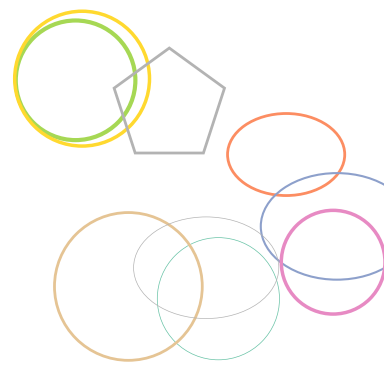[{"shape": "circle", "thickness": 0.5, "radius": 0.79, "center": [0.567, 0.224]}, {"shape": "oval", "thickness": 2, "radius": 0.76, "center": [0.743, 0.599]}, {"shape": "oval", "thickness": 1.5, "radius": 0.99, "center": [0.875, 0.412]}, {"shape": "circle", "thickness": 2.5, "radius": 0.67, "center": [0.865, 0.319]}, {"shape": "circle", "thickness": 3, "radius": 0.78, "center": [0.196, 0.791]}, {"shape": "circle", "thickness": 2.5, "radius": 0.88, "center": [0.213, 0.796]}, {"shape": "circle", "thickness": 2, "radius": 0.96, "center": [0.333, 0.256]}, {"shape": "pentagon", "thickness": 2, "radius": 0.75, "center": [0.44, 0.724]}, {"shape": "oval", "thickness": 0.5, "radius": 0.94, "center": [0.536, 0.305]}]